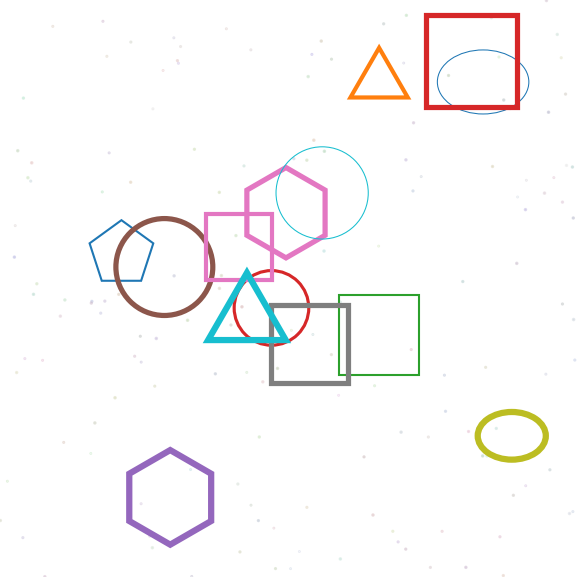[{"shape": "pentagon", "thickness": 1, "radius": 0.29, "center": [0.21, 0.56]}, {"shape": "oval", "thickness": 0.5, "radius": 0.4, "center": [0.837, 0.857]}, {"shape": "triangle", "thickness": 2, "radius": 0.29, "center": [0.656, 0.859]}, {"shape": "square", "thickness": 1, "radius": 0.34, "center": [0.656, 0.419]}, {"shape": "circle", "thickness": 1.5, "radius": 0.32, "center": [0.47, 0.466]}, {"shape": "square", "thickness": 2.5, "radius": 0.4, "center": [0.817, 0.893]}, {"shape": "hexagon", "thickness": 3, "radius": 0.41, "center": [0.295, 0.138]}, {"shape": "circle", "thickness": 2.5, "radius": 0.42, "center": [0.285, 0.537]}, {"shape": "square", "thickness": 2, "radius": 0.29, "center": [0.414, 0.571]}, {"shape": "hexagon", "thickness": 2.5, "radius": 0.39, "center": [0.495, 0.631]}, {"shape": "square", "thickness": 2.5, "radius": 0.34, "center": [0.536, 0.404]}, {"shape": "oval", "thickness": 3, "radius": 0.29, "center": [0.886, 0.244]}, {"shape": "circle", "thickness": 0.5, "radius": 0.4, "center": [0.558, 0.665]}, {"shape": "triangle", "thickness": 3, "radius": 0.39, "center": [0.428, 0.449]}]